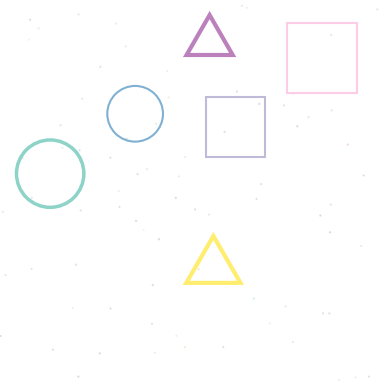[{"shape": "circle", "thickness": 2.5, "radius": 0.44, "center": [0.13, 0.549]}, {"shape": "square", "thickness": 1.5, "radius": 0.39, "center": [0.612, 0.67]}, {"shape": "circle", "thickness": 1.5, "radius": 0.36, "center": [0.351, 0.704]}, {"shape": "square", "thickness": 1.5, "radius": 0.45, "center": [0.836, 0.85]}, {"shape": "triangle", "thickness": 3, "radius": 0.35, "center": [0.544, 0.892]}, {"shape": "triangle", "thickness": 3, "radius": 0.41, "center": [0.554, 0.306]}]